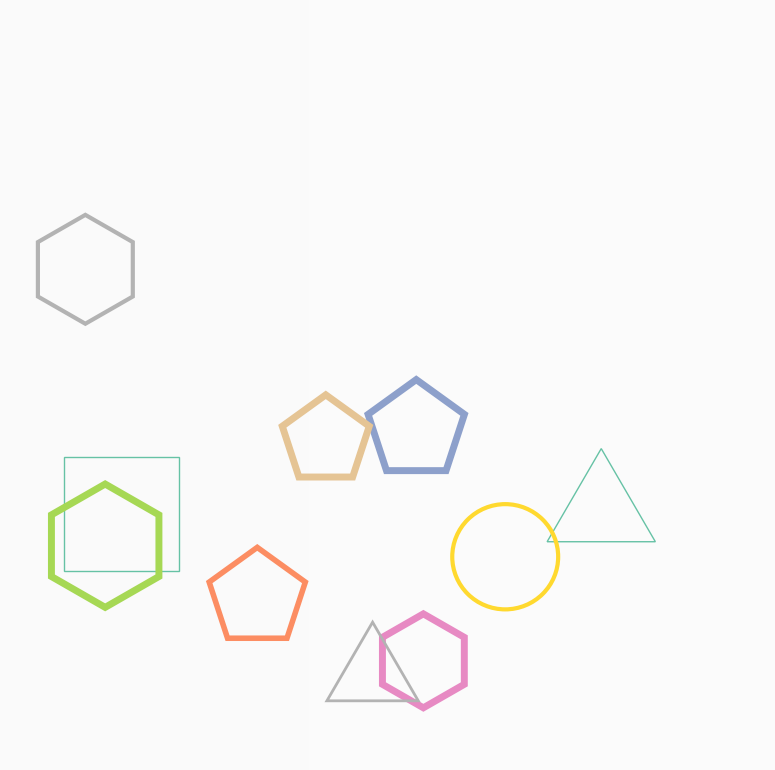[{"shape": "square", "thickness": 0.5, "radius": 0.37, "center": [0.157, 0.332]}, {"shape": "triangle", "thickness": 0.5, "radius": 0.4, "center": [0.776, 0.337]}, {"shape": "pentagon", "thickness": 2, "radius": 0.33, "center": [0.332, 0.224]}, {"shape": "pentagon", "thickness": 2.5, "radius": 0.33, "center": [0.537, 0.442]}, {"shape": "hexagon", "thickness": 2.5, "radius": 0.31, "center": [0.546, 0.142]}, {"shape": "hexagon", "thickness": 2.5, "radius": 0.4, "center": [0.136, 0.291]}, {"shape": "circle", "thickness": 1.5, "radius": 0.34, "center": [0.652, 0.277]}, {"shape": "pentagon", "thickness": 2.5, "radius": 0.29, "center": [0.42, 0.428]}, {"shape": "triangle", "thickness": 1, "radius": 0.34, "center": [0.481, 0.124]}, {"shape": "hexagon", "thickness": 1.5, "radius": 0.35, "center": [0.11, 0.65]}]